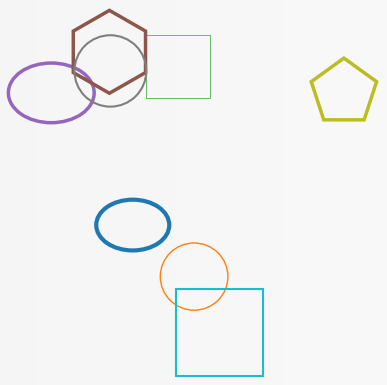[{"shape": "oval", "thickness": 3, "radius": 0.47, "center": [0.343, 0.415]}, {"shape": "circle", "thickness": 1, "radius": 0.44, "center": [0.501, 0.282]}, {"shape": "square", "thickness": 0.5, "radius": 0.41, "center": [0.458, 0.828]}, {"shape": "oval", "thickness": 2.5, "radius": 0.55, "center": [0.132, 0.759]}, {"shape": "hexagon", "thickness": 2.5, "radius": 0.54, "center": [0.282, 0.865]}, {"shape": "circle", "thickness": 1.5, "radius": 0.46, "center": [0.285, 0.816]}, {"shape": "pentagon", "thickness": 2.5, "radius": 0.44, "center": [0.888, 0.76]}, {"shape": "square", "thickness": 1.5, "radius": 0.57, "center": [0.567, 0.135]}]